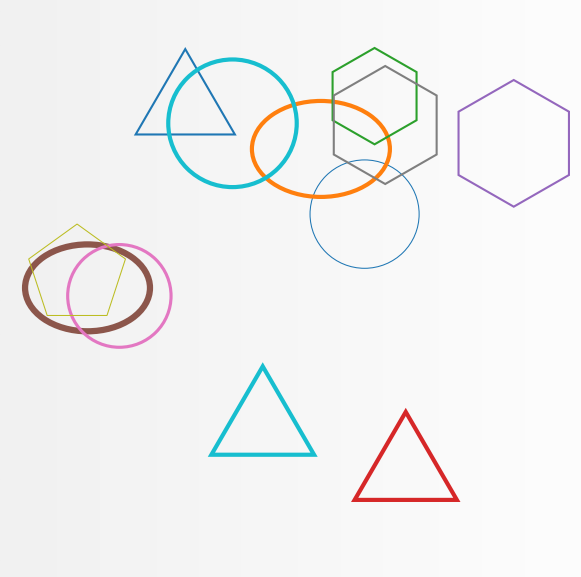[{"shape": "triangle", "thickness": 1, "radius": 0.49, "center": [0.319, 0.816]}, {"shape": "circle", "thickness": 0.5, "radius": 0.47, "center": [0.627, 0.628]}, {"shape": "oval", "thickness": 2, "radius": 0.59, "center": [0.552, 0.741]}, {"shape": "hexagon", "thickness": 1, "radius": 0.42, "center": [0.644, 0.833]}, {"shape": "triangle", "thickness": 2, "radius": 0.51, "center": [0.698, 0.184]}, {"shape": "hexagon", "thickness": 1, "radius": 0.55, "center": [0.884, 0.751]}, {"shape": "oval", "thickness": 3, "radius": 0.54, "center": [0.151, 0.501]}, {"shape": "circle", "thickness": 1.5, "radius": 0.44, "center": [0.205, 0.487]}, {"shape": "hexagon", "thickness": 1, "radius": 0.51, "center": [0.663, 0.783]}, {"shape": "pentagon", "thickness": 0.5, "radius": 0.44, "center": [0.133, 0.524]}, {"shape": "triangle", "thickness": 2, "radius": 0.51, "center": [0.452, 0.263]}, {"shape": "circle", "thickness": 2, "radius": 0.55, "center": [0.4, 0.786]}]